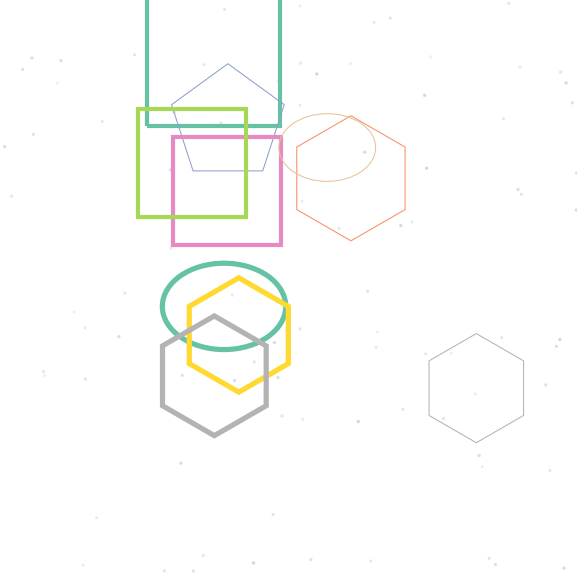[{"shape": "oval", "thickness": 2.5, "radius": 0.53, "center": [0.388, 0.469]}, {"shape": "square", "thickness": 2, "radius": 0.58, "center": [0.37, 0.895]}, {"shape": "hexagon", "thickness": 0.5, "radius": 0.54, "center": [0.608, 0.69]}, {"shape": "pentagon", "thickness": 0.5, "radius": 0.51, "center": [0.395, 0.786]}, {"shape": "square", "thickness": 2, "radius": 0.47, "center": [0.393, 0.668]}, {"shape": "square", "thickness": 2, "radius": 0.47, "center": [0.333, 0.717]}, {"shape": "hexagon", "thickness": 2.5, "radius": 0.5, "center": [0.414, 0.419]}, {"shape": "oval", "thickness": 0.5, "radius": 0.42, "center": [0.567, 0.744]}, {"shape": "hexagon", "thickness": 2.5, "radius": 0.52, "center": [0.371, 0.348]}, {"shape": "hexagon", "thickness": 0.5, "radius": 0.47, "center": [0.825, 0.327]}]